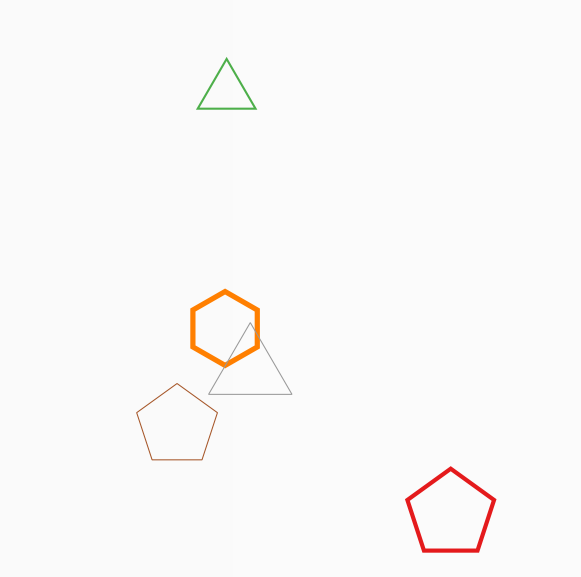[{"shape": "pentagon", "thickness": 2, "radius": 0.39, "center": [0.775, 0.109]}, {"shape": "triangle", "thickness": 1, "radius": 0.29, "center": [0.39, 0.84]}, {"shape": "hexagon", "thickness": 2.5, "radius": 0.32, "center": [0.387, 0.43]}, {"shape": "pentagon", "thickness": 0.5, "radius": 0.37, "center": [0.305, 0.262]}, {"shape": "triangle", "thickness": 0.5, "radius": 0.41, "center": [0.431, 0.358]}]